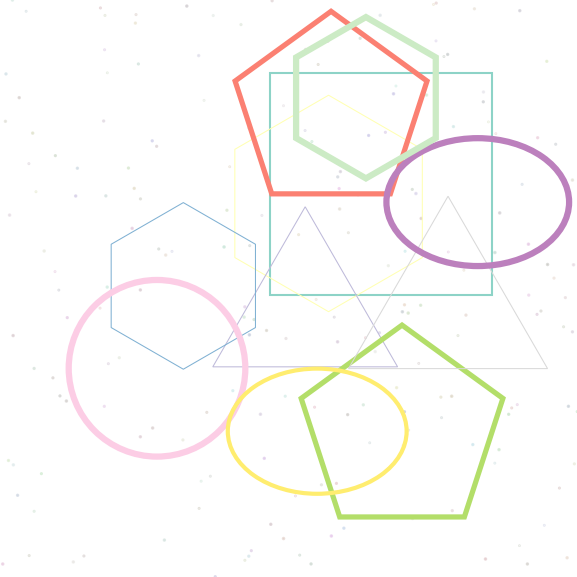[{"shape": "square", "thickness": 1, "radius": 0.96, "center": [0.659, 0.681]}, {"shape": "hexagon", "thickness": 0.5, "radius": 0.94, "center": [0.569, 0.647]}, {"shape": "triangle", "thickness": 0.5, "radius": 0.92, "center": [0.528, 0.456]}, {"shape": "pentagon", "thickness": 2.5, "radius": 0.87, "center": [0.573, 0.805]}, {"shape": "hexagon", "thickness": 0.5, "radius": 0.72, "center": [0.317, 0.504]}, {"shape": "pentagon", "thickness": 2.5, "radius": 0.92, "center": [0.696, 0.253]}, {"shape": "circle", "thickness": 3, "radius": 0.76, "center": [0.272, 0.361]}, {"shape": "triangle", "thickness": 0.5, "radius": 0.99, "center": [0.776, 0.46]}, {"shape": "oval", "thickness": 3, "radius": 0.79, "center": [0.827, 0.649]}, {"shape": "hexagon", "thickness": 3, "radius": 0.7, "center": [0.634, 0.83]}, {"shape": "oval", "thickness": 2, "radius": 0.77, "center": [0.549, 0.252]}]